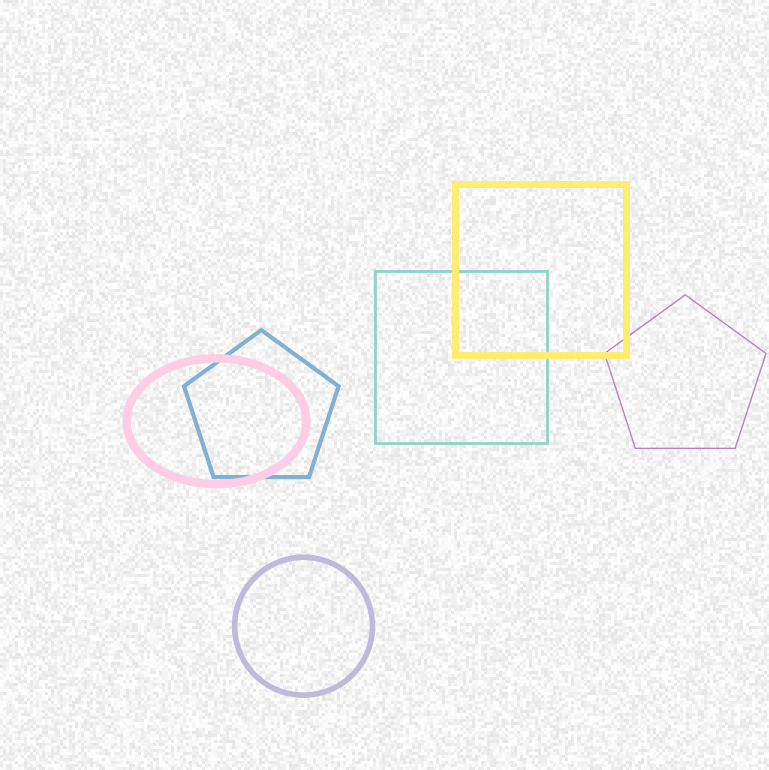[{"shape": "square", "thickness": 1, "radius": 0.56, "center": [0.598, 0.536]}, {"shape": "circle", "thickness": 2, "radius": 0.45, "center": [0.394, 0.187]}, {"shape": "pentagon", "thickness": 1.5, "radius": 0.53, "center": [0.339, 0.466]}, {"shape": "oval", "thickness": 3, "radius": 0.58, "center": [0.281, 0.453]}, {"shape": "pentagon", "thickness": 0.5, "radius": 0.55, "center": [0.89, 0.507]}, {"shape": "square", "thickness": 2.5, "radius": 0.56, "center": [0.702, 0.65]}]